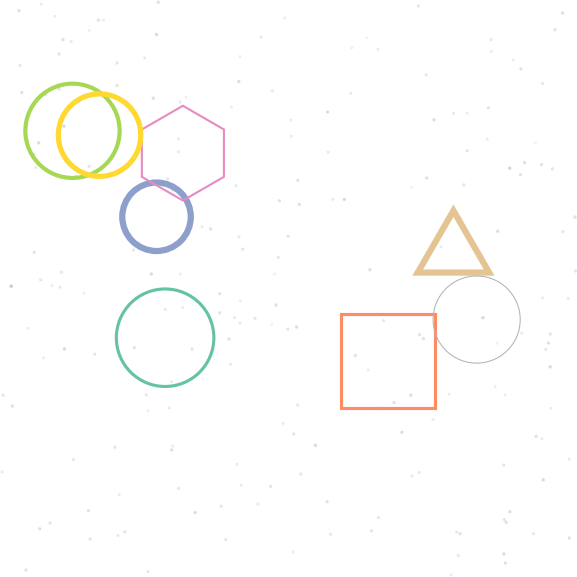[{"shape": "circle", "thickness": 1.5, "radius": 0.42, "center": [0.286, 0.414]}, {"shape": "square", "thickness": 1.5, "radius": 0.41, "center": [0.672, 0.375]}, {"shape": "circle", "thickness": 3, "radius": 0.3, "center": [0.271, 0.624]}, {"shape": "hexagon", "thickness": 1, "radius": 0.41, "center": [0.317, 0.734]}, {"shape": "circle", "thickness": 2, "radius": 0.41, "center": [0.126, 0.773]}, {"shape": "circle", "thickness": 2.5, "radius": 0.36, "center": [0.172, 0.765]}, {"shape": "triangle", "thickness": 3, "radius": 0.36, "center": [0.785, 0.563]}, {"shape": "circle", "thickness": 0.5, "radius": 0.38, "center": [0.825, 0.446]}]